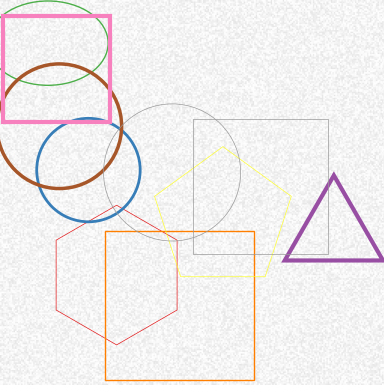[{"shape": "hexagon", "thickness": 0.5, "radius": 0.91, "center": [0.303, 0.286]}, {"shape": "circle", "thickness": 2, "radius": 0.67, "center": [0.23, 0.558]}, {"shape": "oval", "thickness": 1, "radius": 0.78, "center": [0.124, 0.888]}, {"shape": "triangle", "thickness": 3, "radius": 0.74, "center": [0.867, 0.397]}, {"shape": "square", "thickness": 1, "radius": 0.97, "center": [0.467, 0.207]}, {"shape": "pentagon", "thickness": 0.5, "radius": 0.93, "center": [0.579, 0.432]}, {"shape": "circle", "thickness": 2.5, "radius": 0.81, "center": [0.154, 0.672]}, {"shape": "square", "thickness": 3, "radius": 0.69, "center": [0.146, 0.82]}, {"shape": "circle", "thickness": 0.5, "radius": 0.89, "center": [0.447, 0.552]}, {"shape": "square", "thickness": 0.5, "radius": 0.88, "center": [0.677, 0.515]}]